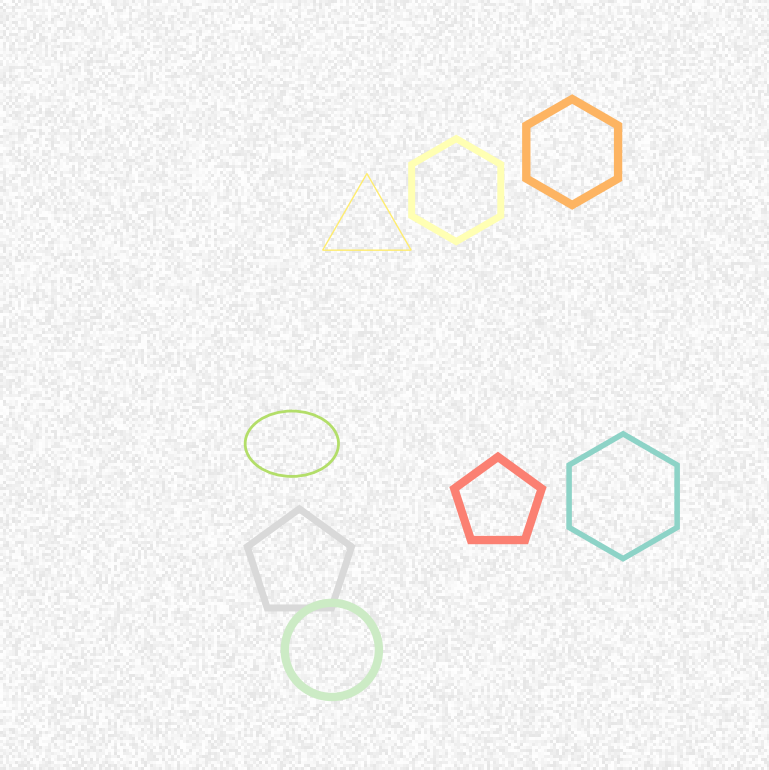[{"shape": "hexagon", "thickness": 2, "radius": 0.41, "center": [0.809, 0.356]}, {"shape": "hexagon", "thickness": 2.5, "radius": 0.33, "center": [0.592, 0.753]}, {"shape": "pentagon", "thickness": 3, "radius": 0.3, "center": [0.647, 0.347]}, {"shape": "hexagon", "thickness": 3, "radius": 0.34, "center": [0.743, 0.803]}, {"shape": "oval", "thickness": 1, "radius": 0.3, "center": [0.379, 0.424]}, {"shape": "pentagon", "thickness": 2.5, "radius": 0.36, "center": [0.389, 0.268]}, {"shape": "circle", "thickness": 3, "radius": 0.31, "center": [0.431, 0.156]}, {"shape": "triangle", "thickness": 0.5, "radius": 0.33, "center": [0.476, 0.708]}]